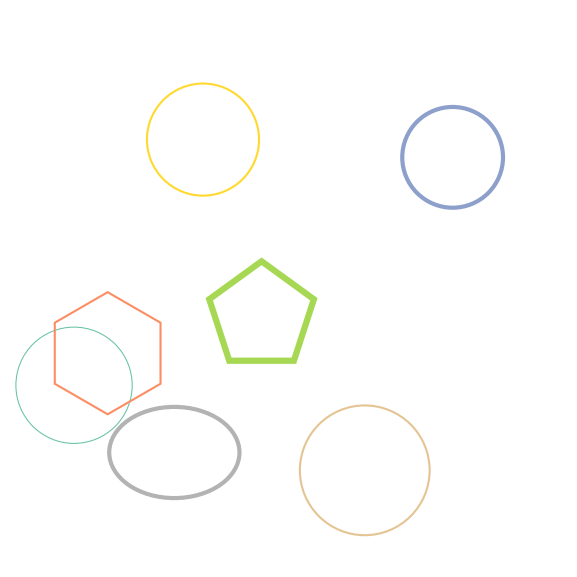[{"shape": "circle", "thickness": 0.5, "radius": 0.5, "center": [0.128, 0.332]}, {"shape": "hexagon", "thickness": 1, "radius": 0.53, "center": [0.186, 0.387]}, {"shape": "circle", "thickness": 2, "radius": 0.44, "center": [0.784, 0.727]}, {"shape": "pentagon", "thickness": 3, "radius": 0.48, "center": [0.453, 0.452]}, {"shape": "circle", "thickness": 1, "radius": 0.49, "center": [0.351, 0.757]}, {"shape": "circle", "thickness": 1, "radius": 0.56, "center": [0.632, 0.185]}, {"shape": "oval", "thickness": 2, "radius": 0.56, "center": [0.302, 0.216]}]